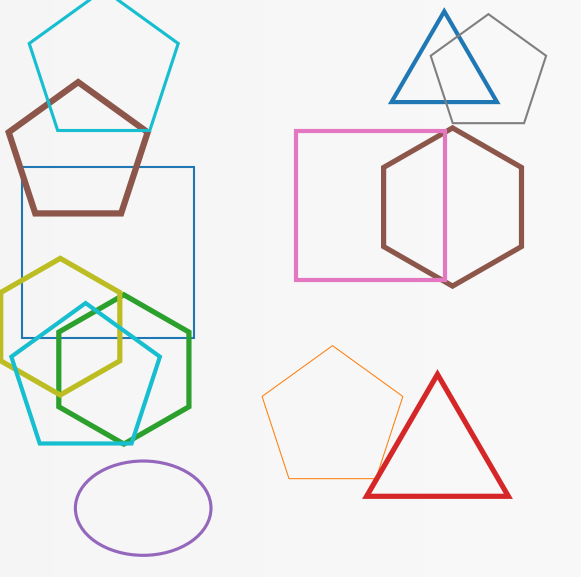[{"shape": "square", "thickness": 1, "radius": 0.74, "center": [0.186, 0.562]}, {"shape": "triangle", "thickness": 2, "radius": 0.52, "center": [0.764, 0.875]}, {"shape": "pentagon", "thickness": 0.5, "radius": 0.64, "center": [0.572, 0.273]}, {"shape": "hexagon", "thickness": 2.5, "radius": 0.65, "center": [0.213, 0.359]}, {"shape": "triangle", "thickness": 2.5, "radius": 0.7, "center": [0.753, 0.21]}, {"shape": "oval", "thickness": 1.5, "radius": 0.58, "center": [0.246, 0.119]}, {"shape": "hexagon", "thickness": 2.5, "radius": 0.68, "center": [0.779, 0.641]}, {"shape": "pentagon", "thickness": 3, "radius": 0.63, "center": [0.135, 0.731]}, {"shape": "square", "thickness": 2, "radius": 0.64, "center": [0.637, 0.643]}, {"shape": "pentagon", "thickness": 1, "radius": 0.52, "center": [0.84, 0.87]}, {"shape": "hexagon", "thickness": 2.5, "radius": 0.59, "center": [0.104, 0.433]}, {"shape": "pentagon", "thickness": 1.5, "radius": 0.67, "center": [0.178, 0.882]}, {"shape": "pentagon", "thickness": 2, "radius": 0.67, "center": [0.147, 0.34]}]